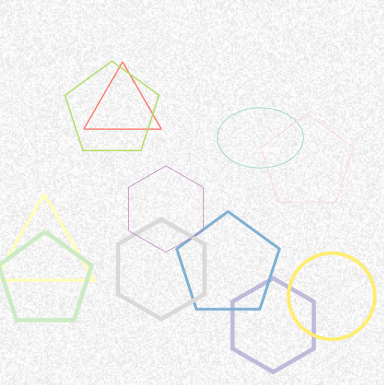[{"shape": "oval", "thickness": 0.5, "radius": 0.56, "center": [0.676, 0.642]}, {"shape": "triangle", "thickness": 2, "radius": 0.75, "center": [0.115, 0.347]}, {"shape": "hexagon", "thickness": 3, "radius": 0.61, "center": [0.709, 0.156]}, {"shape": "triangle", "thickness": 1, "radius": 0.58, "center": [0.318, 0.723]}, {"shape": "pentagon", "thickness": 2, "radius": 0.7, "center": [0.592, 0.31]}, {"shape": "pentagon", "thickness": 1, "radius": 0.64, "center": [0.291, 0.713]}, {"shape": "pentagon", "thickness": 0.5, "radius": 0.63, "center": [0.798, 0.577]}, {"shape": "hexagon", "thickness": 3, "radius": 0.65, "center": [0.419, 0.301]}, {"shape": "hexagon", "thickness": 0.5, "radius": 0.56, "center": [0.431, 0.457]}, {"shape": "pentagon", "thickness": 3, "radius": 0.64, "center": [0.118, 0.271]}, {"shape": "circle", "thickness": 2.5, "radius": 0.56, "center": [0.862, 0.231]}]